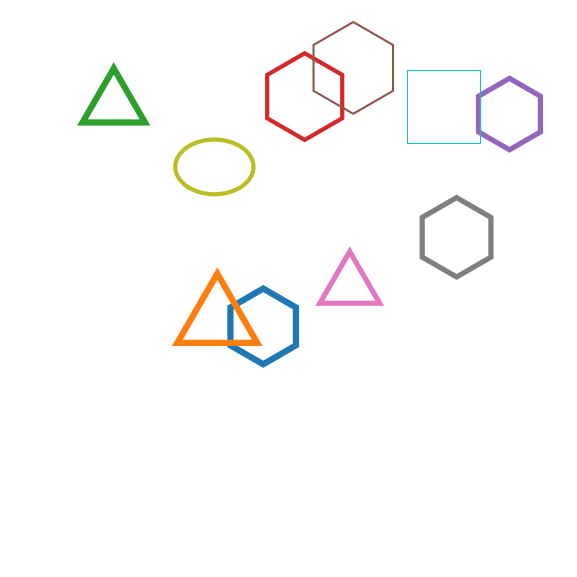[{"shape": "hexagon", "thickness": 3, "radius": 0.33, "center": [0.456, 0.434]}, {"shape": "triangle", "thickness": 3, "radius": 0.4, "center": [0.376, 0.445]}, {"shape": "triangle", "thickness": 3, "radius": 0.31, "center": [0.197, 0.818]}, {"shape": "hexagon", "thickness": 2, "radius": 0.38, "center": [0.528, 0.832]}, {"shape": "hexagon", "thickness": 2.5, "radius": 0.31, "center": [0.882, 0.802]}, {"shape": "hexagon", "thickness": 1, "radius": 0.4, "center": [0.612, 0.882]}, {"shape": "triangle", "thickness": 2.5, "radius": 0.3, "center": [0.606, 0.504]}, {"shape": "hexagon", "thickness": 2.5, "radius": 0.34, "center": [0.791, 0.588]}, {"shape": "oval", "thickness": 2, "radius": 0.34, "center": [0.371, 0.71]}, {"shape": "square", "thickness": 0.5, "radius": 0.32, "center": [0.768, 0.815]}]